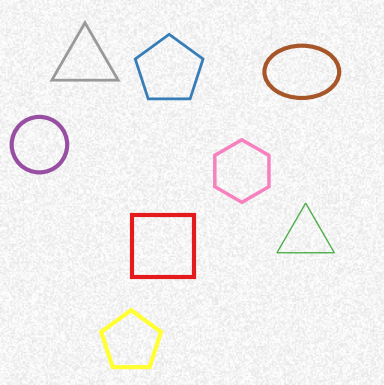[{"shape": "square", "thickness": 3, "radius": 0.4, "center": [0.424, 0.361]}, {"shape": "pentagon", "thickness": 2, "radius": 0.46, "center": [0.439, 0.818]}, {"shape": "triangle", "thickness": 1, "radius": 0.43, "center": [0.794, 0.386]}, {"shape": "circle", "thickness": 3, "radius": 0.36, "center": [0.102, 0.624]}, {"shape": "pentagon", "thickness": 3, "radius": 0.41, "center": [0.341, 0.113]}, {"shape": "oval", "thickness": 3, "radius": 0.49, "center": [0.784, 0.813]}, {"shape": "hexagon", "thickness": 2.5, "radius": 0.41, "center": [0.628, 0.556]}, {"shape": "triangle", "thickness": 2, "radius": 0.5, "center": [0.221, 0.841]}]